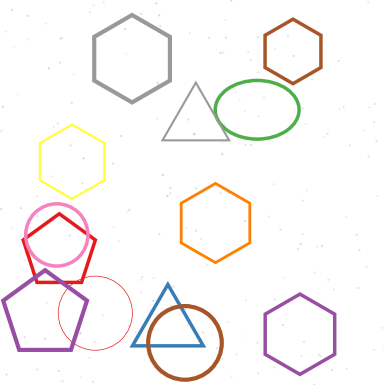[{"shape": "circle", "thickness": 0.5, "radius": 0.48, "center": [0.248, 0.187]}, {"shape": "pentagon", "thickness": 2.5, "radius": 0.49, "center": [0.154, 0.346]}, {"shape": "triangle", "thickness": 2.5, "radius": 0.53, "center": [0.436, 0.155]}, {"shape": "oval", "thickness": 2.5, "radius": 0.54, "center": [0.668, 0.715]}, {"shape": "hexagon", "thickness": 2.5, "radius": 0.52, "center": [0.779, 0.132]}, {"shape": "pentagon", "thickness": 3, "radius": 0.57, "center": [0.117, 0.184]}, {"shape": "hexagon", "thickness": 2, "radius": 0.51, "center": [0.56, 0.421]}, {"shape": "hexagon", "thickness": 1.5, "radius": 0.48, "center": [0.187, 0.58]}, {"shape": "circle", "thickness": 3, "radius": 0.48, "center": [0.48, 0.109]}, {"shape": "hexagon", "thickness": 2.5, "radius": 0.42, "center": [0.761, 0.866]}, {"shape": "circle", "thickness": 2.5, "radius": 0.4, "center": [0.148, 0.39]}, {"shape": "hexagon", "thickness": 3, "radius": 0.57, "center": [0.343, 0.847]}, {"shape": "triangle", "thickness": 1.5, "radius": 0.5, "center": [0.509, 0.685]}]